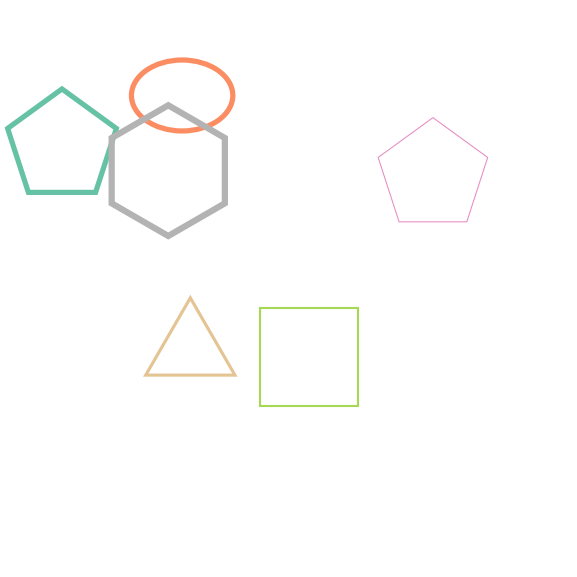[{"shape": "pentagon", "thickness": 2.5, "radius": 0.49, "center": [0.107, 0.746]}, {"shape": "oval", "thickness": 2.5, "radius": 0.44, "center": [0.315, 0.834]}, {"shape": "pentagon", "thickness": 0.5, "radius": 0.5, "center": [0.75, 0.696]}, {"shape": "square", "thickness": 1, "radius": 0.42, "center": [0.535, 0.38]}, {"shape": "triangle", "thickness": 1.5, "radius": 0.45, "center": [0.33, 0.394]}, {"shape": "hexagon", "thickness": 3, "radius": 0.57, "center": [0.291, 0.704]}]